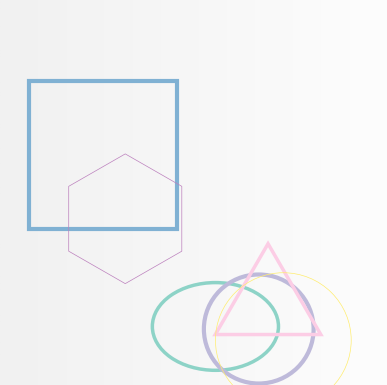[{"shape": "oval", "thickness": 2.5, "radius": 0.81, "center": [0.556, 0.152]}, {"shape": "circle", "thickness": 3, "radius": 0.71, "center": [0.668, 0.145]}, {"shape": "square", "thickness": 3, "radius": 0.96, "center": [0.266, 0.598]}, {"shape": "triangle", "thickness": 2.5, "radius": 0.79, "center": [0.692, 0.21]}, {"shape": "hexagon", "thickness": 0.5, "radius": 0.84, "center": [0.323, 0.432]}, {"shape": "circle", "thickness": 0.5, "radius": 0.88, "center": [0.731, 0.116]}]